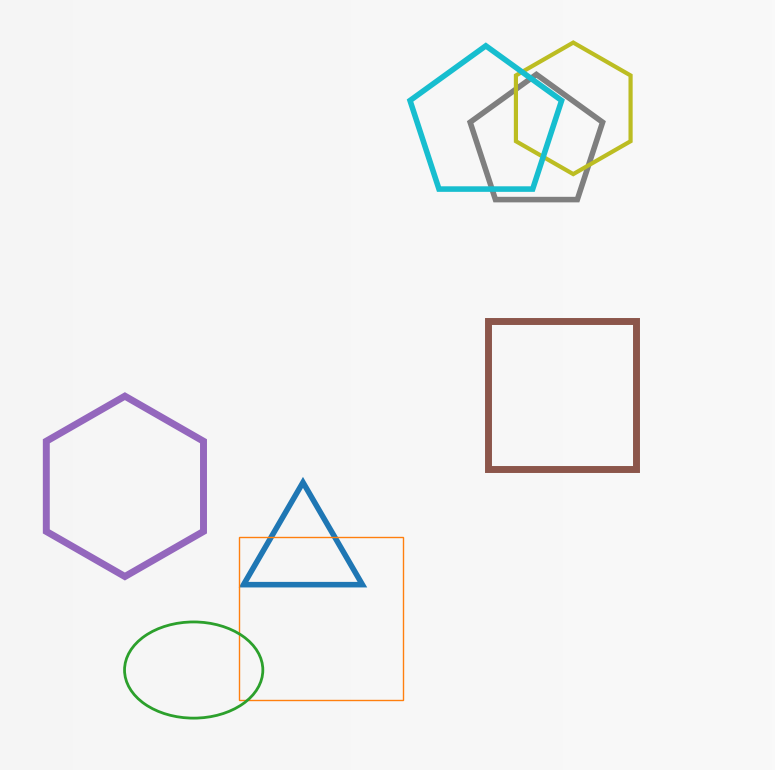[{"shape": "triangle", "thickness": 2, "radius": 0.44, "center": [0.391, 0.285]}, {"shape": "square", "thickness": 0.5, "radius": 0.53, "center": [0.414, 0.197]}, {"shape": "oval", "thickness": 1, "radius": 0.45, "center": [0.25, 0.13]}, {"shape": "hexagon", "thickness": 2.5, "radius": 0.59, "center": [0.161, 0.368]}, {"shape": "square", "thickness": 2.5, "radius": 0.48, "center": [0.725, 0.487]}, {"shape": "pentagon", "thickness": 2, "radius": 0.45, "center": [0.692, 0.813]}, {"shape": "hexagon", "thickness": 1.5, "radius": 0.43, "center": [0.74, 0.859]}, {"shape": "pentagon", "thickness": 2, "radius": 0.51, "center": [0.627, 0.838]}]